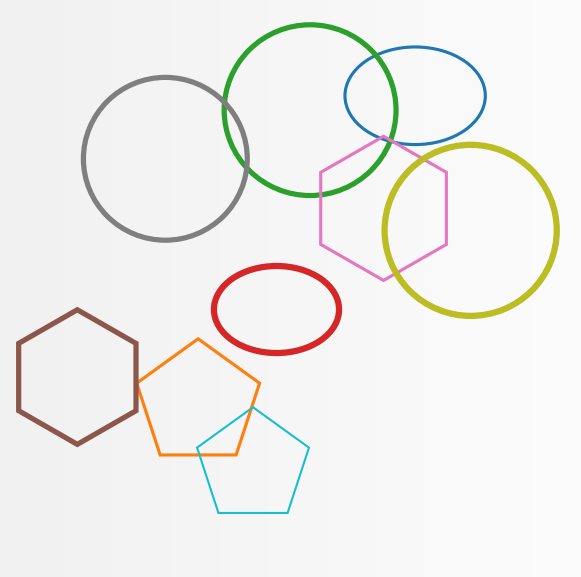[{"shape": "oval", "thickness": 1.5, "radius": 0.6, "center": [0.714, 0.833]}, {"shape": "pentagon", "thickness": 1.5, "radius": 0.56, "center": [0.341, 0.301]}, {"shape": "circle", "thickness": 2.5, "radius": 0.74, "center": [0.534, 0.808]}, {"shape": "oval", "thickness": 3, "radius": 0.54, "center": [0.476, 0.463]}, {"shape": "hexagon", "thickness": 2.5, "radius": 0.58, "center": [0.133, 0.346]}, {"shape": "hexagon", "thickness": 1.5, "radius": 0.62, "center": [0.66, 0.638]}, {"shape": "circle", "thickness": 2.5, "radius": 0.7, "center": [0.284, 0.724]}, {"shape": "circle", "thickness": 3, "radius": 0.74, "center": [0.81, 0.6]}, {"shape": "pentagon", "thickness": 1, "radius": 0.51, "center": [0.435, 0.193]}]